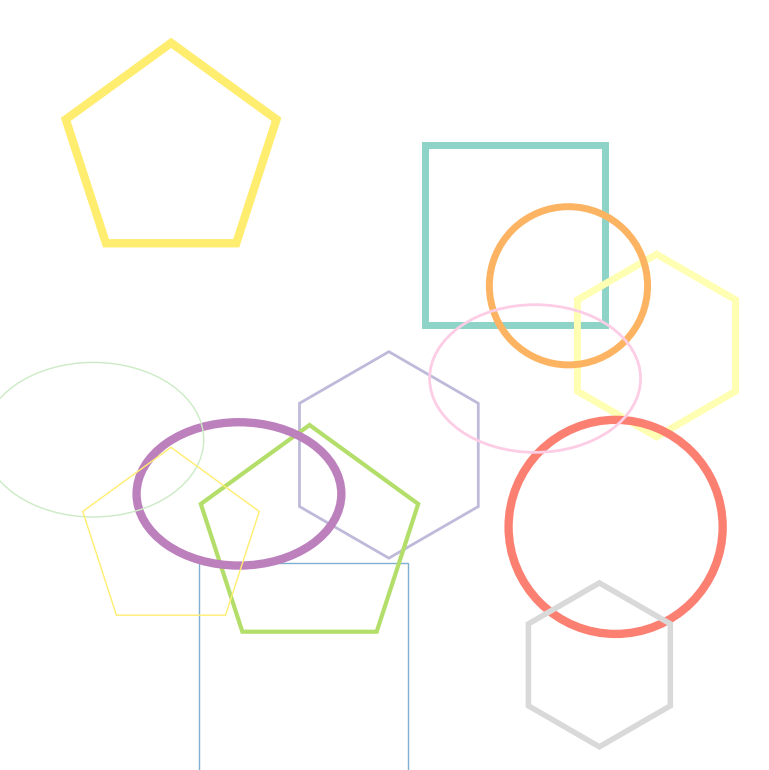[{"shape": "square", "thickness": 2.5, "radius": 0.58, "center": [0.669, 0.695]}, {"shape": "hexagon", "thickness": 2.5, "radius": 0.59, "center": [0.853, 0.551]}, {"shape": "hexagon", "thickness": 1, "radius": 0.67, "center": [0.505, 0.409]}, {"shape": "circle", "thickness": 3, "radius": 0.7, "center": [0.8, 0.316]}, {"shape": "square", "thickness": 0.5, "radius": 0.68, "center": [0.394, 0.133]}, {"shape": "circle", "thickness": 2.5, "radius": 0.51, "center": [0.738, 0.629]}, {"shape": "pentagon", "thickness": 1.5, "radius": 0.74, "center": [0.402, 0.3]}, {"shape": "oval", "thickness": 1, "radius": 0.68, "center": [0.695, 0.508]}, {"shape": "hexagon", "thickness": 2, "radius": 0.53, "center": [0.778, 0.137]}, {"shape": "oval", "thickness": 3, "radius": 0.66, "center": [0.31, 0.359]}, {"shape": "oval", "thickness": 0.5, "radius": 0.72, "center": [0.121, 0.429]}, {"shape": "pentagon", "thickness": 0.5, "radius": 0.6, "center": [0.222, 0.299]}, {"shape": "pentagon", "thickness": 3, "radius": 0.72, "center": [0.222, 0.8]}]